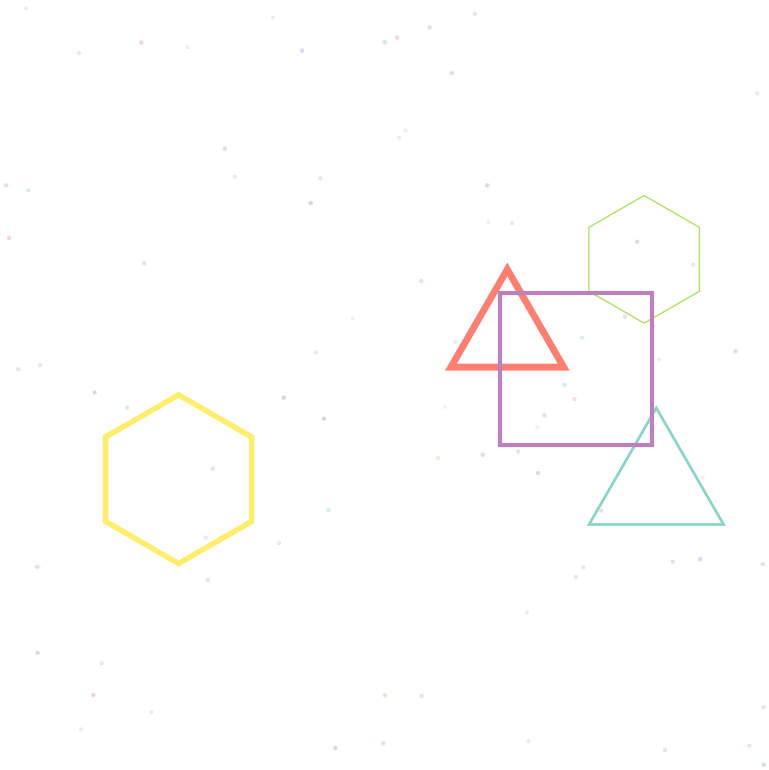[{"shape": "triangle", "thickness": 1, "radius": 0.5, "center": [0.852, 0.369]}, {"shape": "triangle", "thickness": 2.5, "radius": 0.42, "center": [0.659, 0.565]}, {"shape": "hexagon", "thickness": 0.5, "radius": 0.41, "center": [0.837, 0.663]}, {"shape": "square", "thickness": 1.5, "radius": 0.49, "center": [0.748, 0.521]}, {"shape": "hexagon", "thickness": 2, "radius": 0.55, "center": [0.232, 0.378]}]